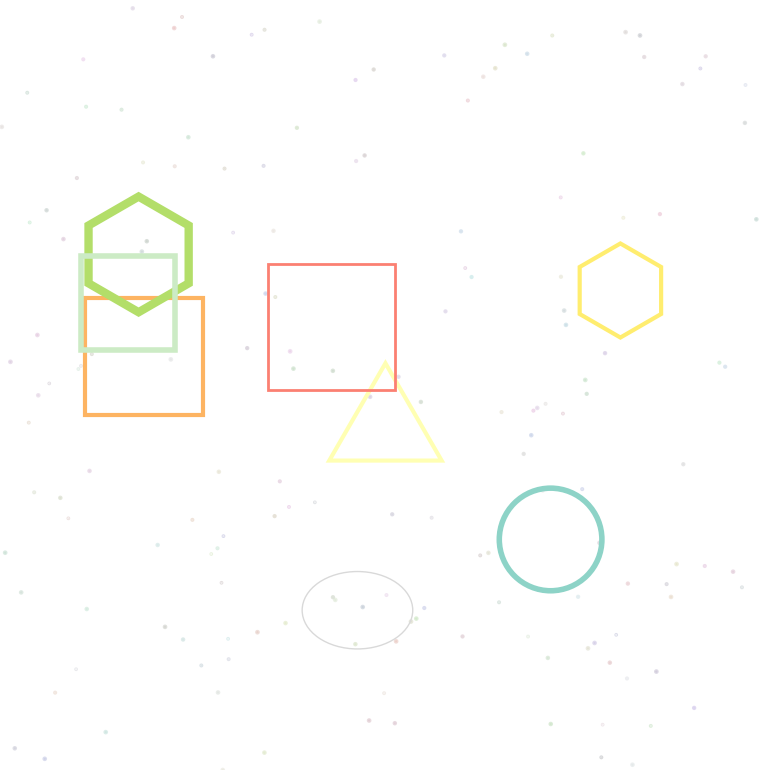[{"shape": "circle", "thickness": 2, "radius": 0.33, "center": [0.715, 0.299]}, {"shape": "triangle", "thickness": 1.5, "radius": 0.42, "center": [0.501, 0.444]}, {"shape": "square", "thickness": 1, "radius": 0.41, "center": [0.431, 0.575]}, {"shape": "square", "thickness": 1.5, "radius": 0.38, "center": [0.187, 0.537]}, {"shape": "hexagon", "thickness": 3, "radius": 0.38, "center": [0.18, 0.67]}, {"shape": "oval", "thickness": 0.5, "radius": 0.36, "center": [0.464, 0.207]}, {"shape": "square", "thickness": 2, "radius": 0.3, "center": [0.166, 0.606]}, {"shape": "hexagon", "thickness": 1.5, "radius": 0.31, "center": [0.806, 0.623]}]